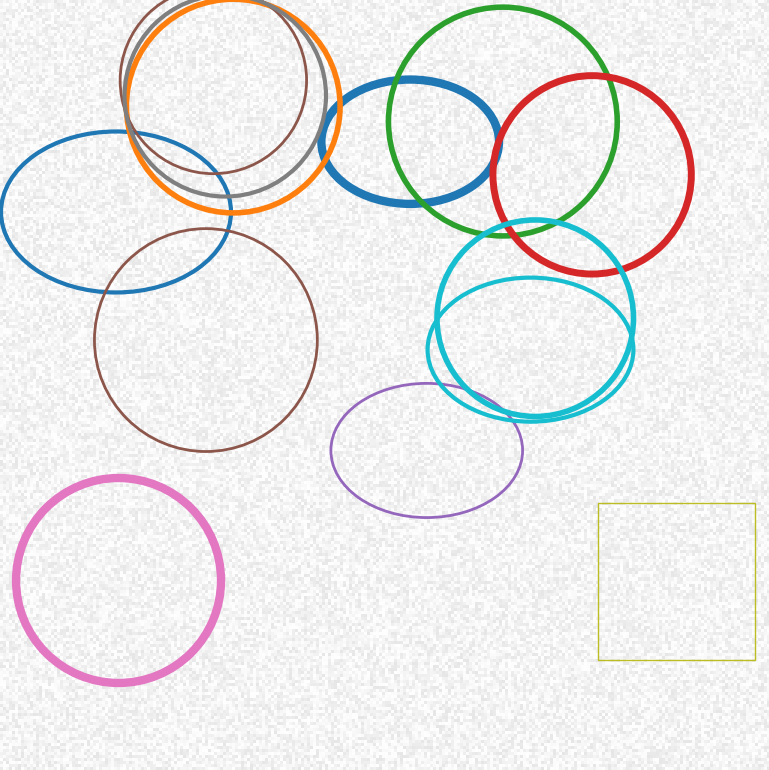[{"shape": "oval", "thickness": 1.5, "radius": 0.75, "center": [0.151, 0.725]}, {"shape": "oval", "thickness": 3, "radius": 0.58, "center": [0.533, 0.816]}, {"shape": "circle", "thickness": 2, "radius": 0.69, "center": [0.303, 0.862]}, {"shape": "circle", "thickness": 2, "radius": 0.74, "center": [0.653, 0.842]}, {"shape": "circle", "thickness": 2.5, "radius": 0.64, "center": [0.769, 0.773]}, {"shape": "oval", "thickness": 1, "radius": 0.62, "center": [0.554, 0.415]}, {"shape": "circle", "thickness": 1, "radius": 0.72, "center": [0.267, 0.558]}, {"shape": "circle", "thickness": 1, "radius": 0.61, "center": [0.277, 0.896]}, {"shape": "circle", "thickness": 3, "radius": 0.67, "center": [0.154, 0.246]}, {"shape": "circle", "thickness": 1.5, "radius": 0.65, "center": [0.293, 0.876]}, {"shape": "square", "thickness": 0.5, "radius": 0.51, "center": [0.878, 0.245]}, {"shape": "oval", "thickness": 1.5, "radius": 0.67, "center": [0.689, 0.546]}, {"shape": "circle", "thickness": 2, "radius": 0.64, "center": [0.695, 0.587]}]